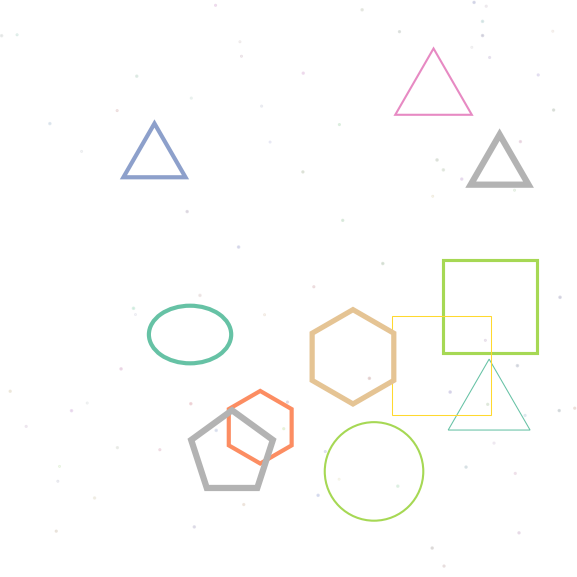[{"shape": "triangle", "thickness": 0.5, "radius": 0.41, "center": [0.847, 0.295]}, {"shape": "oval", "thickness": 2, "radius": 0.36, "center": [0.329, 0.42]}, {"shape": "hexagon", "thickness": 2, "radius": 0.31, "center": [0.451, 0.259]}, {"shape": "triangle", "thickness": 2, "radius": 0.31, "center": [0.267, 0.723]}, {"shape": "triangle", "thickness": 1, "radius": 0.38, "center": [0.751, 0.839]}, {"shape": "square", "thickness": 1.5, "radius": 0.4, "center": [0.849, 0.469]}, {"shape": "circle", "thickness": 1, "radius": 0.43, "center": [0.648, 0.183]}, {"shape": "square", "thickness": 0.5, "radius": 0.43, "center": [0.765, 0.366]}, {"shape": "hexagon", "thickness": 2.5, "radius": 0.41, "center": [0.611, 0.381]}, {"shape": "pentagon", "thickness": 3, "radius": 0.37, "center": [0.402, 0.214]}, {"shape": "triangle", "thickness": 3, "radius": 0.29, "center": [0.865, 0.708]}]